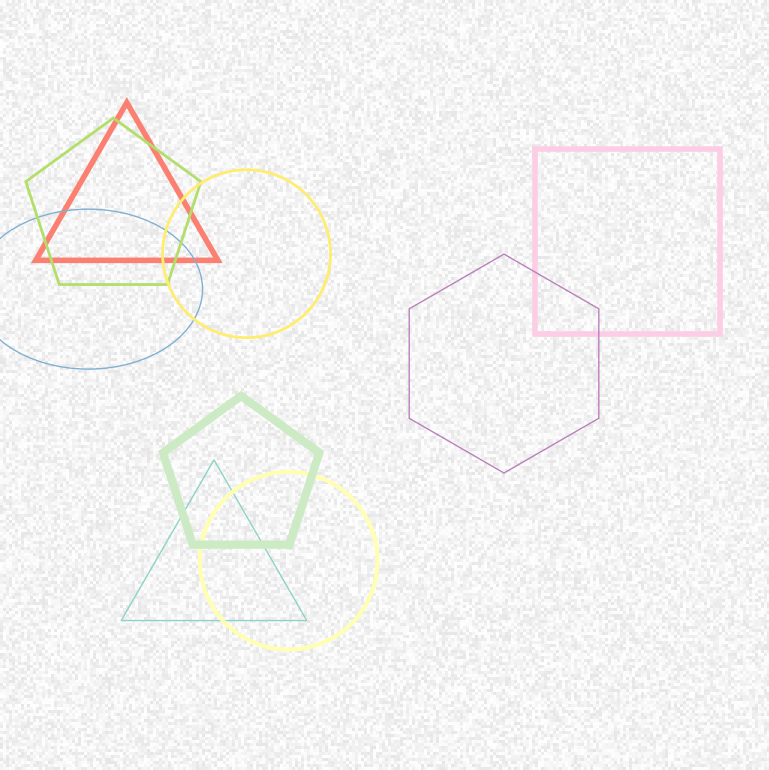[{"shape": "triangle", "thickness": 0.5, "radius": 0.7, "center": [0.278, 0.264]}, {"shape": "circle", "thickness": 1.5, "radius": 0.58, "center": [0.375, 0.272]}, {"shape": "triangle", "thickness": 2, "radius": 0.68, "center": [0.165, 0.73]}, {"shape": "oval", "thickness": 0.5, "radius": 0.74, "center": [0.115, 0.625]}, {"shape": "pentagon", "thickness": 1, "radius": 0.6, "center": [0.147, 0.727]}, {"shape": "square", "thickness": 2, "radius": 0.6, "center": [0.815, 0.686]}, {"shape": "hexagon", "thickness": 0.5, "radius": 0.71, "center": [0.655, 0.528]}, {"shape": "pentagon", "thickness": 3, "radius": 0.53, "center": [0.313, 0.379]}, {"shape": "circle", "thickness": 1, "radius": 0.55, "center": [0.32, 0.671]}]